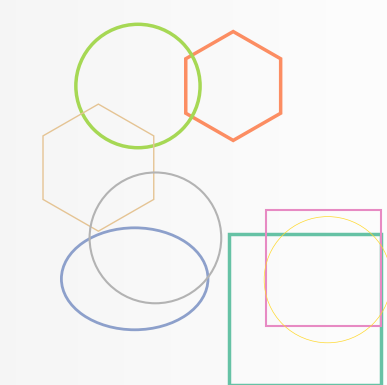[{"shape": "square", "thickness": 2.5, "radius": 0.98, "center": [0.787, 0.197]}, {"shape": "hexagon", "thickness": 2.5, "radius": 0.71, "center": [0.602, 0.777]}, {"shape": "oval", "thickness": 2, "radius": 0.95, "center": [0.348, 0.276]}, {"shape": "square", "thickness": 1.5, "radius": 0.75, "center": [0.835, 0.304]}, {"shape": "circle", "thickness": 2.5, "radius": 0.8, "center": [0.356, 0.777]}, {"shape": "circle", "thickness": 0.5, "radius": 0.82, "center": [0.846, 0.273]}, {"shape": "hexagon", "thickness": 1, "radius": 0.83, "center": [0.254, 0.565]}, {"shape": "circle", "thickness": 1.5, "radius": 0.85, "center": [0.401, 0.382]}]